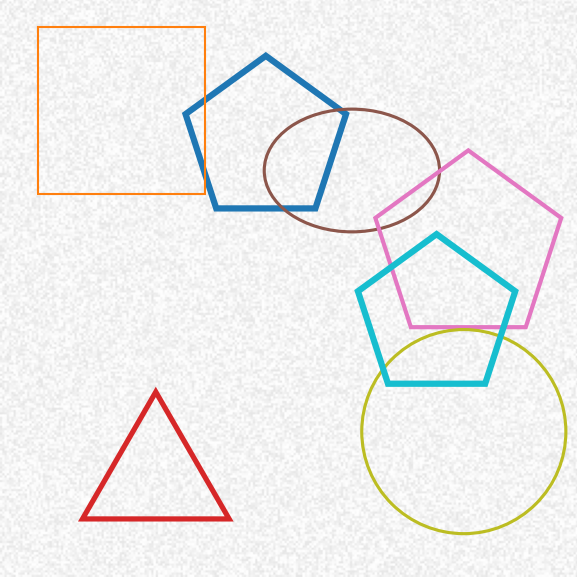[{"shape": "pentagon", "thickness": 3, "radius": 0.73, "center": [0.46, 0.756]}, {"shape": "square", "thickness": 1, "radius": 0.72, "center": [0.21, 0.808]}, {"shape": "triangle", "thickness": 2.5, "radius": 0.73, "center": [0.27, 0.174]}, {"shape": "oval", "thickness": 1.5, "radius": 0.76, "center": [0.609, 0.704]}, {"shape": "pentagon", "thickness": 2, "radius": 0.85, "center": [0.811, 0.569]}, {"shape": "circle", "thickness": 1.5, "radius": 0.88, "center": [0.803, 0.252]}, {"shape": "pentagon", "thickness": 3, "radius": 0.72, "center": [0.756, 0.451]}]